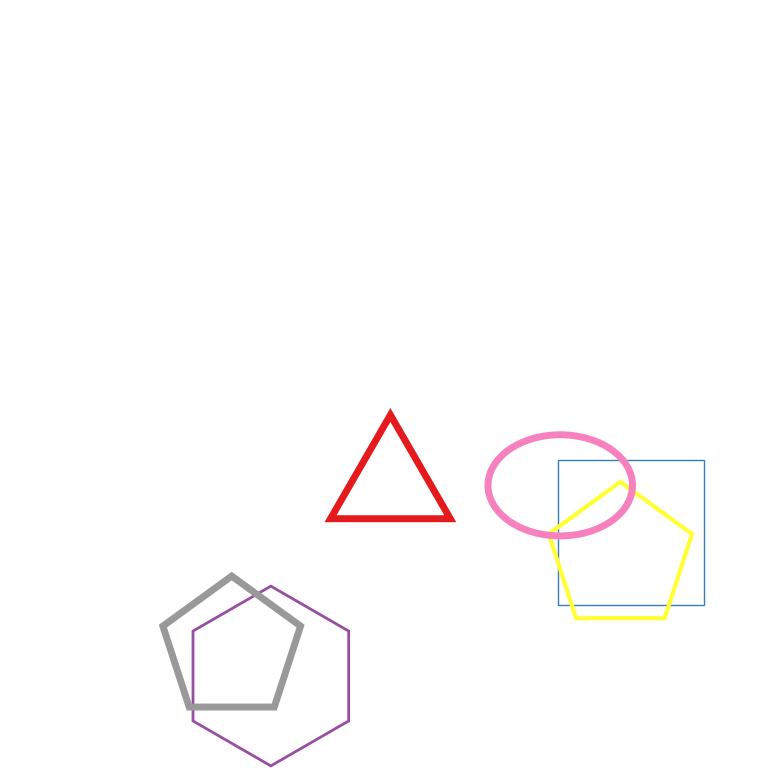[{"shape": "triangle", "thickness": 2.5, "radius": 0.45, "center": [0.507, 0.371]}, {"shape": "square", "thickness": 0.5, "radius": 0.47, "center": [0.82, 0.308]}, {"shape": "hexagon", "thickness": 1, "radius": 0.58, "center": [0.352, 0.122]}, {"shape": "pentagon", "thickness": 1.5, "radius": 0.49, "center": [0.806, 0.276]}, {"shape": "oval", "thickness": 2.5, "radius": 0.47, "center": [0.728, 0.37]}, {"shape": "pentagon", "thickness": 2.5, "radius": 0.47, "center": [0.301, 0.158]}]